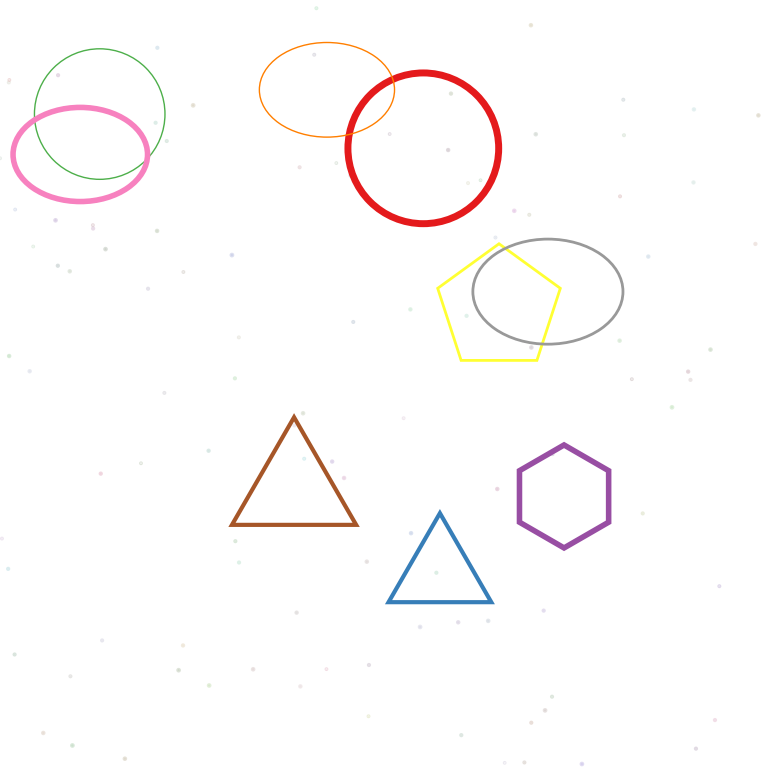[{"shape": "circle", "thickness": 2.5, "radius": 0.49, "center": [0.55, 0.807]}, {"shape": "triangle", "thickness": 1.5, "radius": 0.39, "center": [0.571, 0.256]}, {"shape": "circle", "thickness": 0.5, "radius": 0.42, "center": [0.129, 0.852]}, {"shape": "hexagon", "thickness": 2, "radius": 0.33, "center": [0.733, 0.355]}, {"shape": "oval", "thickness": 0.5, "radius": 0.44, "center": [0.425, 0.883]}, {"shape": "pentagon", "thickness": 1, "radius": 0.42, "center": [0.648, 0.6]}, {"shape": "triangle", "thickness": 1.5, "radius": 0.47, "center": [0.382, 0.365]}, {"shape": "oval", "thickness": 2, "radius": 0.44, "center": [0.104, 0.799]}, {"shape": "oval", "thickness": 1, "radius": 0.49, "center": [0.712, 0.621]}]